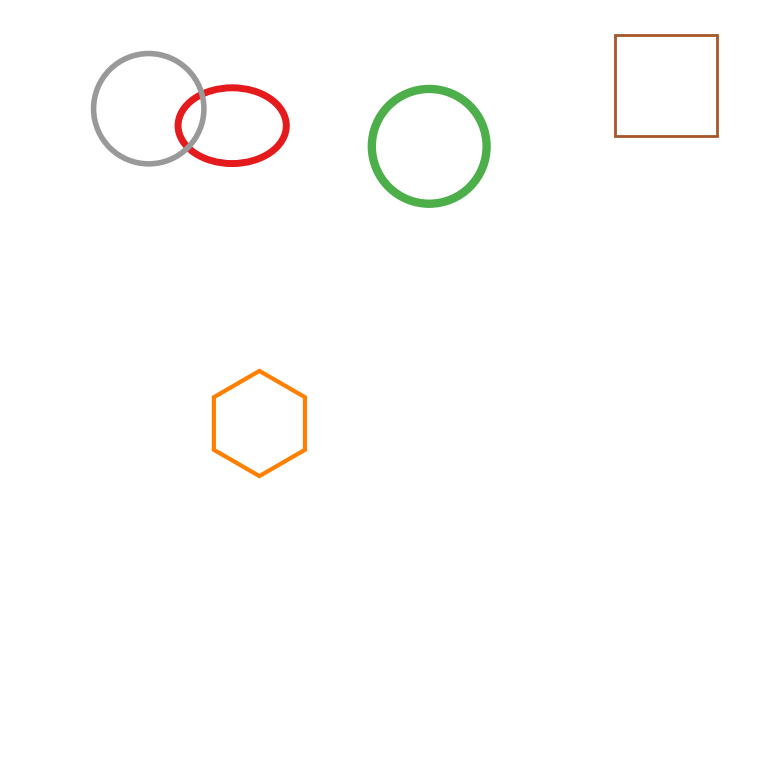[{"shape": "oval", "thickness": 2.5, "radius": 0.35, "center": [0.302, 0.837]}, {"shape": "circle", "thickness": 3, "radius": 0.37, "center": [0.557, 0.81]}, {"shape": "hexagon", "thickness": 1.5, "radius": 0.34, "center": [0.337, 0.45]}, {"shape": "square", "thickness": 1, "radius": 0.33, "center": [0.865, 0.889]}, {"shape": "circle", "thickness": 2, "radius": 0.36, "center": [0.193, 0.859]}]